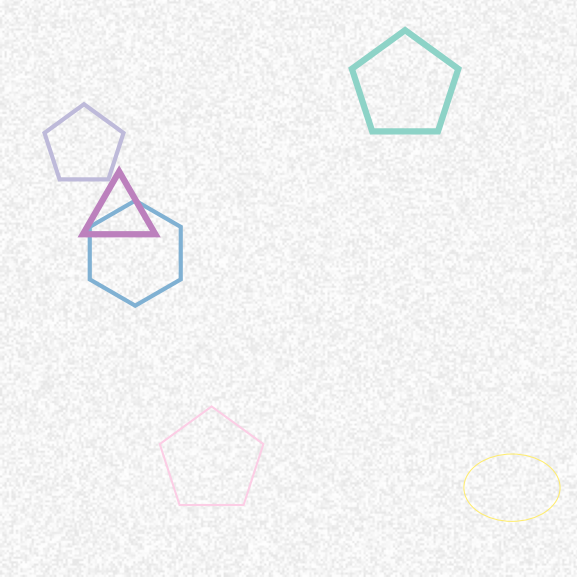[{"shape": "pentagon", "thickness": 3, "radius": 0.48, "center": [0.701, 0.85]}, {"shape": "pentagon", "thickness": 2, "radius": 0.36, "center": [0.145, 0.747]}, {"shape": "hexagon", "thickness": 2, "radius": 0.45, "center": [0.234, 0.561]}, {"shape": "pentagon", "thickness": 1, "radius": 0.47, "center": [0.366, 0.201]}, {"shape": "triangle", "thickness": 3, "radius": 0.36, "center": [0.206, 0.63]}, {"shape": "oval", "thickness": 0.5, "radius": 0.42, "center": [0.887, 0.155]}]